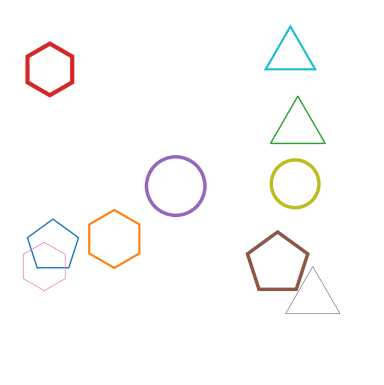[{"shape": "pentagon", "thickness": 1, "radius": 0.35, "center": [0.138, 0.361]}, {"shape": "hexagon", "thickness": 1.5, "radius": 0.38, "center": [0.297, 0.379]}, {"shape": "triangle", "thickness": 1, "radius": 0.41, "center": [0.774, 0.668]}, {"shape": "hexagon", "thickness": 3, "radius": 0.34, "center": [0.129, 0.82]}, {"shape": "circle", "thickness": 2.5, "radius": 0.38, "center": [0.456, 0.517]}, {"shape": "pentagon", "thickness": 2.5, "radius": 0.41, "center": [0.721, 0.315]}, {"shape": "hexagon", "thickness": 0.5, "radius": 0.31, "center": [0.115, 0.308]}, {"shape": "triangle", "thickness": 0.5, "radius": 0.41, "center": [0.812, 0.226]}, {"shape": "circle", "thickness": 2.5, "radius": 0.31, "center": [0.767, 0.523]}, {"shape": "triangle", "thickness": 1.5, "radius": 0.37, "center": [0.754, 0.857]}]